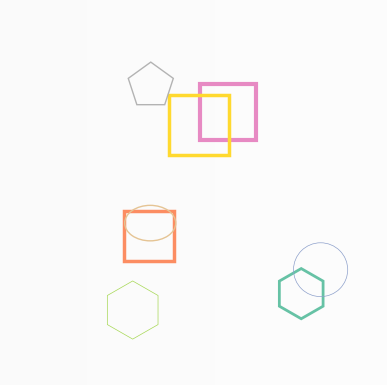[{"shape": "hexagon", "thickness": 2, "radius": 0.33, "center": [0.777, 0.237]}, {"shape": "square", "thickness": 2.5, "radius": 0.33, "center": [0.385, 0.388]}, {"shape": "circle", "thickness": 0.5, "radius": 0.35, "center": [0.827, 0.299]}, {"shape": "square", "thickness": 3, "radius": 0.36, "center": [0.588, 0.708]}, {"shape": "hexagon", "thickness": 0.5, "radius": 0.38, "center": [0.342, 0.195]}, {"shape": "square", "thickness": 2.5, "radius": 0.39, "center": [0.514, 0.676]}, {"shape": "oval", "thickness": 1, "radius": 0.33, "center": [0.388, 0.421]}, {"shape": "pentagon", "thickness": 1, "radius": 0.31, "center": [0.389, 0.778]}]